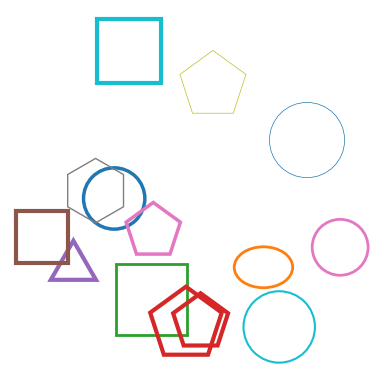[{"shape": "circle", "thickness": 0.5, "radius": 0.49, "center": [0.797, 0.636]}, {"shape": "circle", "thickness": 2.5, "radius": 0.4, "center": [0.297, 0.484]}, {"shape": "oval", "thickness": 2, "radius": 0.38, "center": [0.684, 0.306]}, {"shape": "square", "thickness": 2, "radius": 0.46, "center": [0.392, 0.221]}, {"shape": "pentagon", "thickness": 3, "radius": 0.38, "center": [0.521, 0.163]}, {"shape": "pentagon", "thickness": 3, "radius": 0.49, "center": [0.483, 0.158]}, {"shape": "triangle", "thickness": 3, "radius": 0.34, "center": [0.191, 0.307]}, {"shape": "square", "thickness": 3, "radius": 0.34, "center": [0.108, 0.384]}, {"shape": "circle", "thickness": 2, "radius": 0.36, "center": [0.883, 0.358]}, {"shape": "pentagon", "thickness": 2.5, "radius": 0.37, "center": [0.398, 0.4]}, {"shape": "hexagon", "thickness": 1, "radius": 0.42, "center": [0.248, 0.505]}, {"shape": "pentagon", "thickness": 0.5, "radius": 0.45, "center": [0.553, 0.779]}, {"shape": "square", "thickness": 3, "radius": 0.42, "center": [0.334, 0.869]}, {"shape": "circle", "thickness": 1.5, "radius": 0.46, "center": [0.725, 0.151]}]